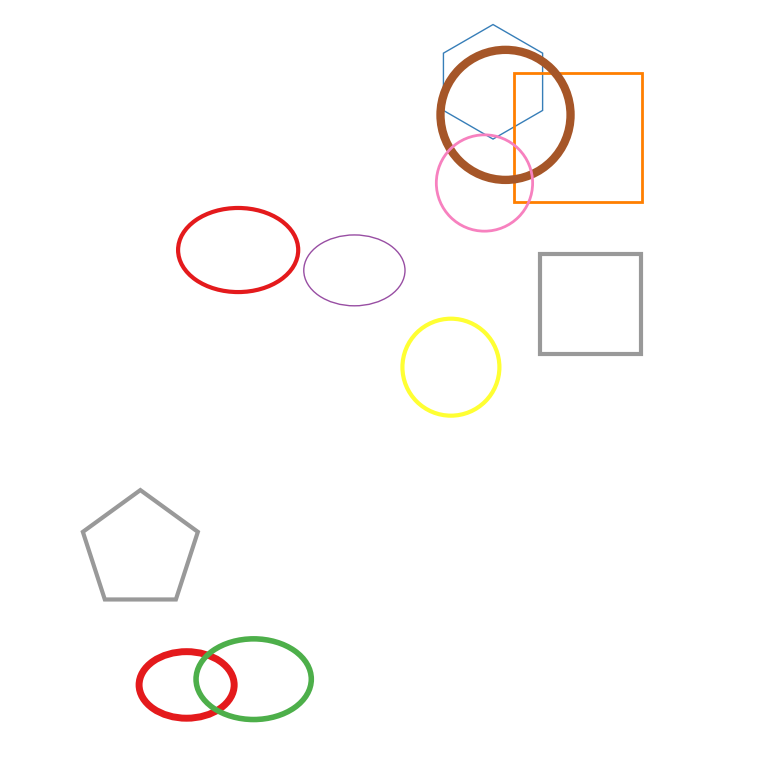[{"shape": "oval", "thickness": 2.5, "radius": 0.31, "center": [0.242, 0.11]}, {"shape": "oval", "thickness": 1.5, "radius": 0.39, "center": [0.309, 0.675]}, {"shape": "hexagon", "thickness": 0.5, "radius": 0.37, "center": [0.64, 0.894]}, {"shape": "oval", "thickness": 2, "radius": 0.37, "center": [0.329, 0.118]}, {"shape": "oval", "thickness": 0.5, "radius": 0.33, "center": [0.46, 0.649]}, {"shape": "square", "thickness": 1, "radius": 0.42, "center": [0.75, 0.822]}, {"shape": "circle", "thickness": 1.5, "radius": 0.31, "center": [0.586, 0.523]}, {"shape": "circle", "thickness": 3, "radius": 0.42, "center": [0.657, 0.851]}, {"shape": "circle", "thickness": 1, "radius": 0.31, "center": [0.629, 0.762]}, {"shape": "square", "thickness": 1.5, "radius": 0.33, "center": [0.767, 0.605]}, {"shape": "pentagon", "thickness": 1.5, "radius": 0.39, "center": [0.182, 0.285]}]